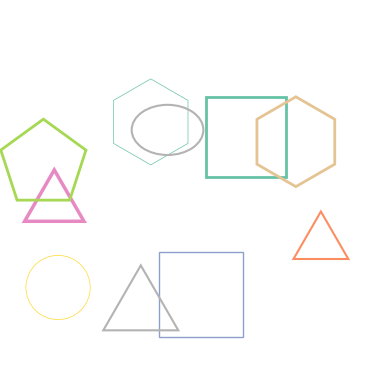[{"shape": "hexagon", "thickness": 0.5, "radius": 0.56, "center": [0.392, 0.683]}, {"shape": "square", "thickness": 2, "radius": 0.52, "center": [0.639, 0.644]}, {"shape": "triangle", "thickness": 1.5, "radius": 0.41, "center": [0.834, 0.368]}, {"shape": "square", "thickness": 1, "radius": 0.55, "center": [0.521, 0.235]}, {"shape": "triangle", "thickness": 2.5, "radius": 0.44, "center": [0.141, 0.47]}, {"shape": "pentagon", "thickness": 2, "radius": 0.58, "center": [0.113, 0.574]}, {"shape": "circle", "thickness": 0.5, "radius": 0.42, "center": [0.151, 0.253]}, {"shape": "hexagon", "thickness": 2, "radius": 0.58, "center": [0.768, 0.632]}, {"shape": "triangle", "thickness": 1.5, "radius": 0.56, "center": [0.366, 0.198]}, {"shape": "oval", "thickness": 1.5, "radius": 0.47, "center": [0.435, 0.663]}]